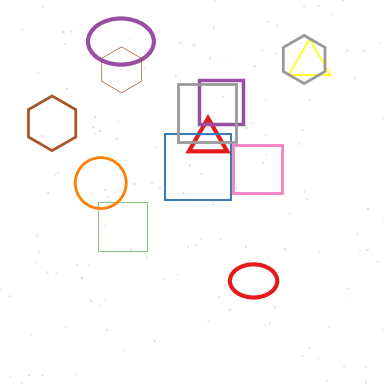[{"shape": "oval", "thickness": 3, "radius": 0.31, "center": [0.659, 0.27]}, {"shape": "triangle", "thickness": 3, "radius": 0.29, "center": [0.54, 0.636]}, {"shape": "square", "thickness": 1.5, "radius": 0.43, "center": [0.514, 0.565]}, {"shape": "square", "thickness": 0.5, "radius": 0.32, "center": [0.318, 0.411]}, {"shape": "square", "thickness": 2.5, "radius": 0.29, "center": [0.573, 0.736]}, {"shape": "oval", "thickness": 3, "radius": 0.43, "center": [0.314, 0.892]}, {"shape": "circle", "thickness": 2, "radius": 0.33, "center": [0.262, 0.525]}, {"shape": "triangle", "thickness": 1.5, "radius": 0.31, "center": [0.804, 0.836]}, {"shape": "hexagon", "thickness": 0.5, "radius": 0.3, "center": [0.316, 0.819]}, {"shape": "hexagon", "thickness": 2, "radius": 0.36, "center": [0.135, 0.68]}, {"shape": "square", "thickness": 2, "radius": 0.31, "center": [0.669, 0.56]}, {"shape": "square", "thickness": 2, "radius": 0.38, "center": [0.539, 0.707]}, {"shape": "hexagon", "thickness": 2, "radius": 0.31, "center": [0.79, 0.845]}]